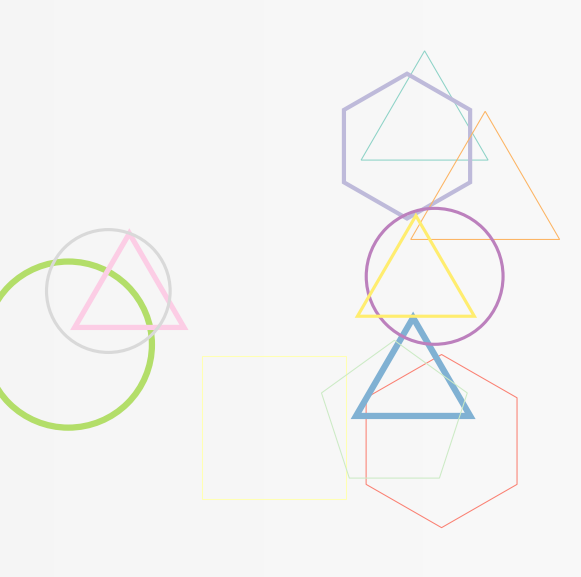[{"shape": "triangle", "thickness": 0.5, "radius": 0.63, "center": [0.73, 0.785]}, {"shape": "square", "thickness": 0.5, "radius": 0.62, "center": [0.472, 0.259]}, {"shape": "hexagon", "thickness": 2, "radius": 0.63, "center": [0.7, 0.746]}, {"shape": "hexagon", "thickness": 0.5, "radius": 0.75, "center": [0.76, 0.235]}, {"shape": "triangle", "thickness": 3, "radius": 0.57, "center": [0.711, 0.336]}, {"shape": "triangle", "thickness": 0.5, "radius": 0.74, "center": [0.835, 0.658]}, {"shape": "circle", "thickness": 3, "radius": 0.72, "center": [0.118, 0.402]}, {"shape": "triangle", "thickness": 2.5, "radius": 0.54, "center": [0.223, 0.486]}, {"shape": "circle", "thickness": 1.5, "radius": 0.53, "center": [0.186, 0.495]}, {"shape": "circle", "thickness": 1.5, "radius": 0.59, "center": [0.748, 0.521]}, {"shape": "pentagon", "thickness": 0.5, "radius": 0.66, "center": [0.678, 0.278]}, {"shape": "triangle", "thickness": 1.5, "radius": 0.58, "center": [0.715, 0.51]}]